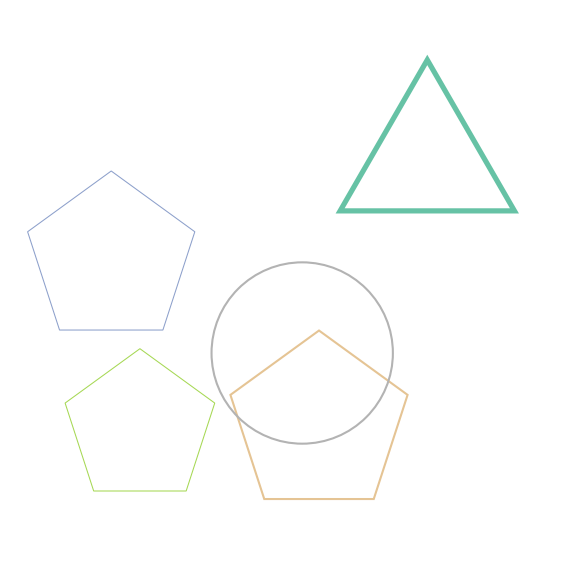[{"shape": "triangle", "thickness": 2.5, "radius": 0.87, "center": [0.74, 0.721]}, {"shape": "pentagon", "thickness": 0.5, "radius": 0.76, "center": [0.193, 0.551]}, {"shape": "pentagon", "thickness": 0.5, "radius": 0.68, "center": [0.242, 0.259]}, {"shape": "pentagon", "thickness": 1, "radius": 0.81, "center": [0.552, 0.265]}, {"shape": "circle", "thickness": 1, "radius": 0.79, "center": [0.523, 0.388]}]